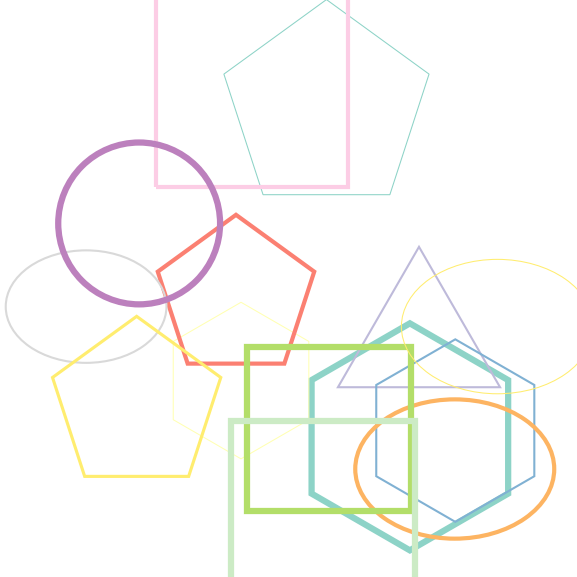[{"shape": "hexagon", "thickness": 3, "radius": 0.98, "center": [0.71, 0.243]}, {"shape": "pentagon", "thickness": 0.5, "radius": 0.93, "center": [0.565, 0.813]}, {"shape": "hexagon", "thickness": 0.5, "radius": 0.68, "center": [0.417, 0.34]}, {"shape": "triangle", "thickness": 1, "radius": 0.81, "center": [0.726, 0.41]}, {"shape": "pentagon", "thickness": 2, "radius": 0.71, "center": [0.409, 0.485]}, {"shape": "hexagon", "thickness": 1, "radius": 0.79, "center": [0.788, 0.254]}, {"shape": "oval", "thickness": 2, "radius": 0.86, "center": [0.787, 0.187]}, {"shape": "square", "thickness": 3, "radius": 0.71, "center": [0.569, 0.256]}, {"shape": "square", "thickness": 2, "radius": 0.83, "center": [0.437, 0.841]}, {"shape": "oval", "thickness": 1, "radius": 0.7, "center": [0.149, 0.468]}, {"shape": "circle", "thickness": 3, "radius": 0.7, "center": [0.241, 0.612]}, {"shape": "square", "thickness": 3, "radius": 0.8, "center": [0.56, 0.11]}, {"shape": "oval", "thickness": 0.5, "radius": 0.83, "center": [0.861, 0.434]}, {"shape": "pentagon", "thickness": 1.5, "radius": 0.77, "center": [0.237, 0.298]}]